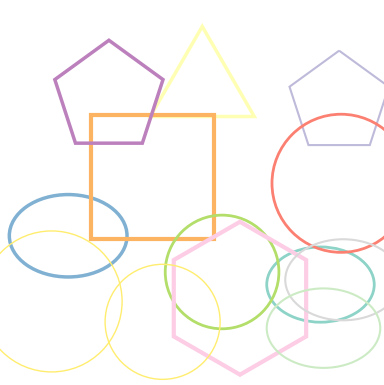[{"shape": "oval", "thickness": 2, "radius": 0.7, "center": [0.832, 0.261]}, {"shape": "triangle", "thickness": 2.5, "radius": 0.78, "center": [0.525, 0.775]}, {"shape": "pentagon", "thickness": 1.5, "radius": 0.68, "center": [0.881, 0.733]}, {"shape": "circle", "thickness": 2, "radius": 0.9, "center": [0.886, 0.524]}, {"shape": "oval", "thickness": 2.5, "radius": 0.76, "center": [0.177, 0.388]}, {"shape": "square", "thickness": 3, "radius": 0.8, "center": [0.397, 0.54]}, {"shape": "circle", "thickness": 2, "radius": 0.74, "center": [0.577, 0.294]}, {"shape": "hexagon", "thickness": 3, "radius": 0.99, "center": [0.623, 0.225]}, {"shape": "oval", "thickness": 1.5, "radius": 0.75, "center": [0.891, 0.273]}, {"shape": "pentagon", "thickness": 2.5, "radius": 0.74, "center": [0.283, 0.748]}, {"shape": "oval", "thickness": 1.5, "radius": 0.74, "center": [0.84, 0.148]}, {"shape": "circle", "thickness": 1, "radius": 0.75, "center": [0.422, 0.164]}, {"shape": "circle", "thickness": 1, "radius": 0.92, "center": [0.134, 0.217]}]